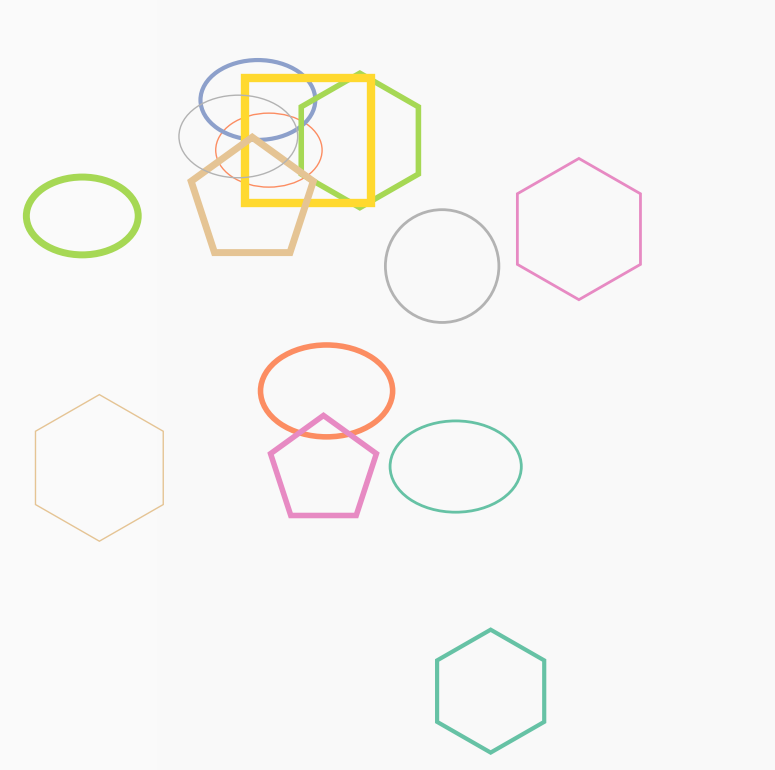[{"shape": "hexagon", "thickness": 1.5, "radius": 0.4, "center": [0.633, 0.102]}, {"shape": "oval", "thickness": 1, "radius": 0.42, "center": [0.588, 0.394]}, {"shape": "oval", "thickness": 0.5, "radius": 0.34, "center": [0.347, 0.805]}, {"shape": "oval", "thickness": 2, "radius": 0.43, "center": [0.421, 0.492]}, {"shape": "oval", "thickness": 1.5, "radius": 0.37, "center": [0.333, 0.87]}, {"shape": "pentagon", "thickness": 2, "radius": 0.36, "center": [0.417, 0.389]}, {"shape": "hexagon", "thickness": 1, "radius": 0.46, "center": [0.747, 0.702]}, {"shape": "hexagon", "thickness": 2, "radius": 0.44, "center": [0.464, 0.818]}, {"shape": "oval", "thickness": 2.5, "radius": 0.36, "center": [0.106, 0.72]}, {"shape": "square", "thickness": 3, "radius": 0.41, "center": [0.397, 0.818]}, {"shape": "hexagon", "thickness": 0.5, "radius": 0.48, "center": [0.128, 0.392]}, {"shape": "pentagon", "thickness": 2.5, "radius": 0.41, "center": [0.325, 0.739]}, {"shape": "circle", "thickness": 1, "radius": 0.37, "center": [0.571, 0.654]}, {"shape": "oval", "thickness": 0.5, "radius": 0.38, "center": [0.307, 0.823]}]